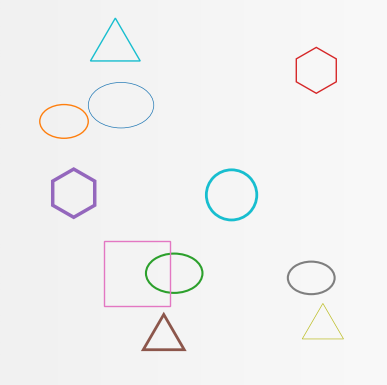[{"shape": "oval", "thickness": 0.5, "radius": 0.42, "center": [0.312, 0.727]}, {"shape": "oval", "thickness": 1, "radius": 0.31, "center": [0.165, 0.685]}, {"shape": "oval", "thickness": 1.5, "radius": 0.36, "center": [0.45, 0.29]}, {"shape": "hexagon", "thickness": 1, "radius": 0.3, "center": [0.816, 0.817]}, {"shape": "hexagon", "thickness": 2.5, "radius": 0.31, "center": [0.19, 0.498]}, {"shape": "triangle", "thickness": 2, "radius": 0.31, "center": [0.423, 0.122]}, {"shape": "square", "thickness": 1, "radius": 0.42, "center": [0.354, 0.29]}, {"shape": "oval", "thickness": 1.5, "radius": 0.3, "center": [0.803, 0.278]}, {"shape": "triangle", "thickness": 0.5, "radius": 0.31, "center": [0.833, 0.15]}, {"shape": "triangle", "thickness": 1, "radius": 0.37, "center": [0.298, 0.879]}, {"shape": "circle", "thickness": 2, "radius": 0.33, "center": [0.598, 0.494]}]